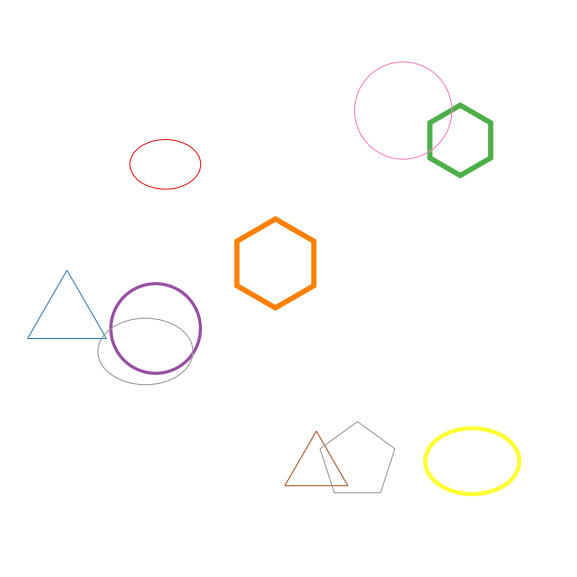[{"shape": "oval", "thickness": 0.5, "radius": 0.31, "center": [0.286, 0.715]}, {"shape": "triangle", "thickness": 0.5, "radius": 0.39, "center": [0.116, 0.452]}, {"shape": "hexagon", "thickness": 2.5, "radius": 0.3, "center": [0.797, 0.756]}, {"shape": "circle", "thickness": 1.5, "radius": 0.39, "center": [0.269, 0.43]}, {"shape": "hexagon", "thickness": 2.5, "radius": 0.38, "center": [0.477, 0.543]}, {"shape": "oval", "thickness": 2, "radius": 0.41, "center": [0.818, 0.201]}, {"shape": "triangle", "thickness": 0.5, "radius": 0.32, "center": [0.548, 0.19]}, {"shape": "circle", "thickness": 0.5, "radius": 0.42, "center": [0.698, 0.808]}, {"shape": "pentagon", "thickness": 0.5, "radius": 0.34, "center": [0.619, 0.201]}, {"shape": "oval", "thickness": 0.5, "radius": 0.41, "center": [0.252, 0.391]}]